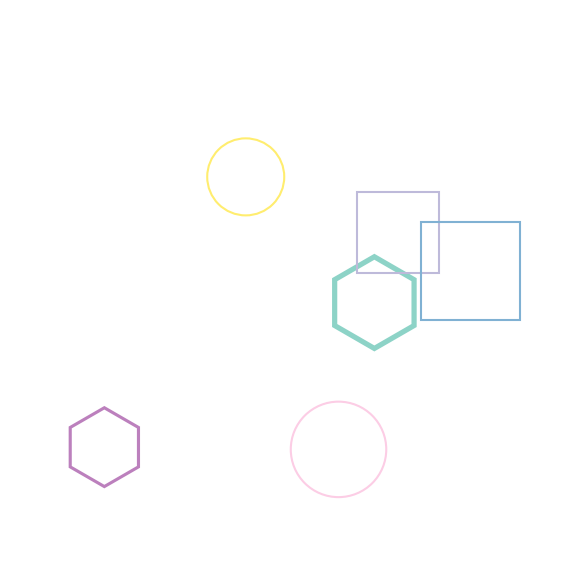[{"shape": "hexagon", "thickness": 2.5, "radius": 0.4, "center": [0.648, 0.475]}, {"shape": "square", "thickness": 1, "radius": 0.35, "center": [0.69, 0.596]}, {"shape": "square", "thickness": 1, "radius": 0.43, "center": [0.815, 0.53]}, {"shape": "circle", "thickness": 1, "radius": 0.41, "center": [0.586, 0.221]}, {"shape": "hexagon", "thickness": 1.5, "radius": 0.34, "center": [0.181, 0.225]}, {"shape": "circle", "thickness": 1, "radius": 0.33, "center": [0.426, 0.693]}]